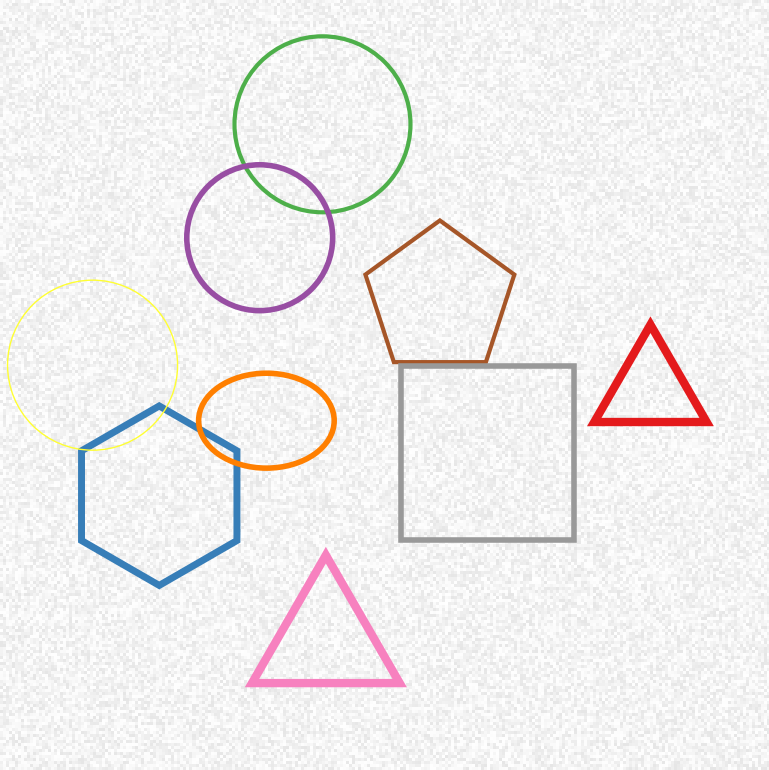[{"shape": "triangle", "thickness": 3, "radius": 0.42, "center": [0.845, 0.494]}, {"shape": "hexagon", "thickness": 2.5, "radius": 0.58, "center": [0.207, 0.356]}, {"shape": "circle", "thickness": 1.5, "radius": 0.57, "center": [0.419, 0.839]}, {"shape": "circle", "thickness": 2, "radius": 0.47, "center": [0.337, 0.691]}, {"shape": "oval", "thickness": 2, "radius": 0.44, "center": [0.346, 0.454]}, {"shape": "circle", "thickness": 0.5, "radius": 0.55, "center": [0.12, 0.526]}, {"shape": "pentagon", "thickness": 1.5, "radius": 0.51, "center": [0.571, 0.612]}, {"shape": "triangle", "thickness": 3, "radius": 0.55, "center": [0.423, 0.168]}, {"shape": "square", "thickness": 2, "radius": 0.56, "center": [0.633, 0.412]}]